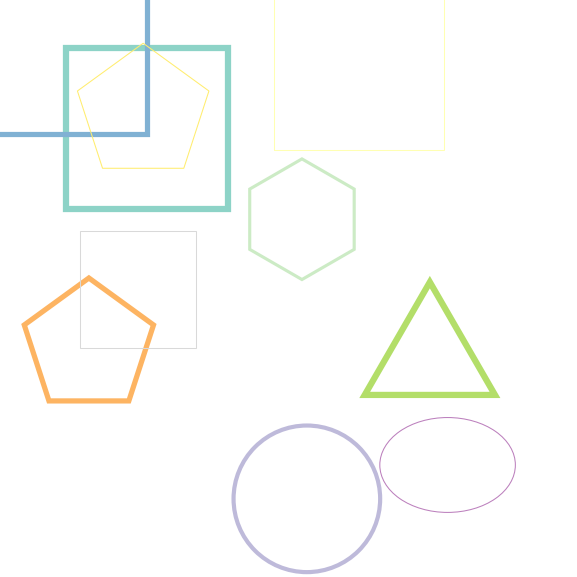[{"shape": "square", "thickness": 3, "radius": 0.7, "center": [0.254, 0.777]}, {"shape": "square", "thickness": 0.5, "radius": 0.74, "center": [0.621, 0.886]}, {"shape": "circle", "thickness": 2, "radius": 0.63, "center": [0.531, 0.135]}, {"shape": "square", "thickness": 2.5, "radius": 0.64, "center": [0.126, 0.895]}, {"shape": "pentagon", "thickness": 2.5, "radius": 0.59, "center": [0.154, 0.4]}, {"shape": "triangle", "thickness": 3, "radius": 0.65, "center": [0.744, 0.38]}, {"shape": "square", "thickness": 0.5, "radius": 0.5, "center": [0.238, 0.498]}, {"shape": "oval", "thickness": 0.5, "radius": 0.59, "center": [0.775, 0.194]}, {"shape": "hexagon", "thickness": 1.5, "radius": 0.52, "center": [0.523, 0.62]}, {"shape": "pentagon", "thickness": 0.5, "radius": 0.6, "center": [0.248, 0.805]}]